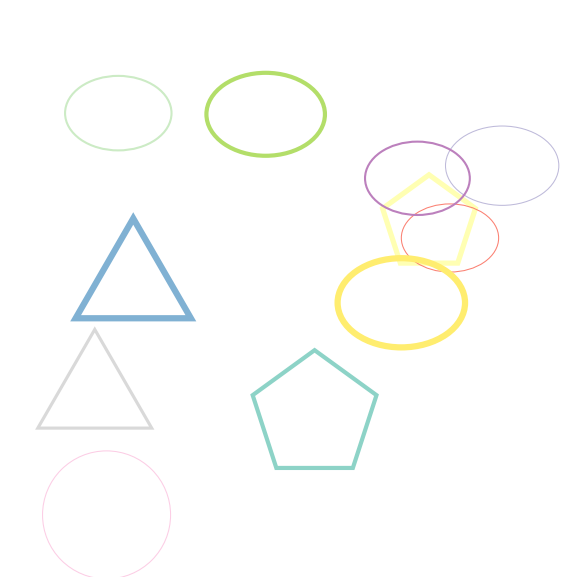[{"shape": "pentagon", "thickness": 2, "radius": 0.56, "center": [0.545, 0.28]}, {"shape": "pentagon", "thickness": 2.5, "radius": 0.42, "center": [0.743, 0.612]}, {"shape": "oval", "thickness": 0.5, "radius": 0.49, "center": [0.87, 0.712]}, {"shape": "oval", "thickness": 0.5, "radius": 0.42, "center": [0.779, 0.587]}, {"shape": "triangle", "thickness": 3, "radius": 0.58, "center": [0.231, 0.506]}, {"shape": "oval", "thickness": 2, "radius": 0.51, "center": [0.46, 0.801]}, {"shape": "circle", "thickness": 0.5, "radius": 0.55, "center": [0.185, 0.108]}, {"shape": "triangle", "thickness": 1.5, "radius": 0.57, "center": [0.164, 0.315]}, {"shape": "oval", "thickness": 1, "radius": 0.45, "center": [0.723, 0.69]}, {"shape": "oval", "thickness": 1, "radius": 0.46, "center": [0.205, 0.803]}, {"shape": "oval", "thickness": 3, "radius": 0.55, "center": [0.695, 0.475]}]